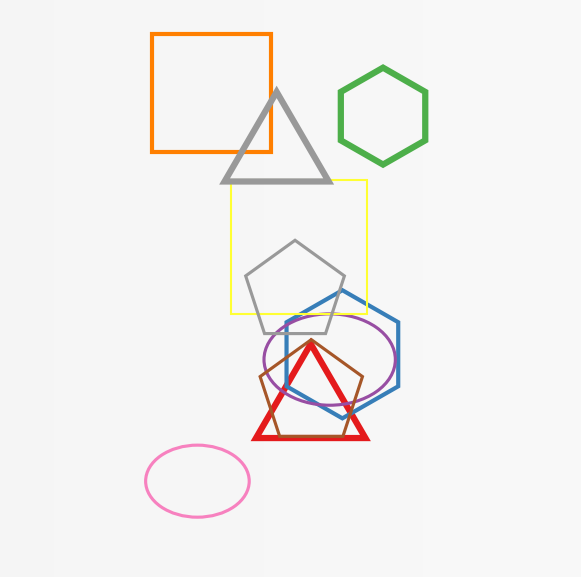[{"shape": "triangle", "thickness": 3, "radius": 0.54, "center": [0.535, 0.295]}, {"shape": "hexagon", "thickness": 2, "radius": 0.55, "center": [0.589, 0.386]}, {"shape": "hexagon", "thickness": 3, "radius": 0.42, "center": [0.659, 0.798]}, {"shape": "oval", "thickness": 1.5, "radius": 0.56, "center": [0.567, 0.377]}, {"shape": "square", "thickness": 2, "radius": 0.51, "center": [0.365, 0.838]}, {"shape": "square", "thickness": 1, "radius": 0.58, "center": [0.514, 0.571]}, {"shape": "pentagon", "thickness": 1.5, "radius": 0.46, "center": [0.536, 0.318]}, {"shape": "oval", "thickness": 1.5, "radius": 0.45, "center": [0.34, 0.166]}, {"shape": "triangle", "thickness": 3, "radius": 0.52, "center": [0.476, 0.737]}, {"shape": "pentagon", "thickness": 1.5, "radius": 0.45, "center": [0.508, 0.494]}]